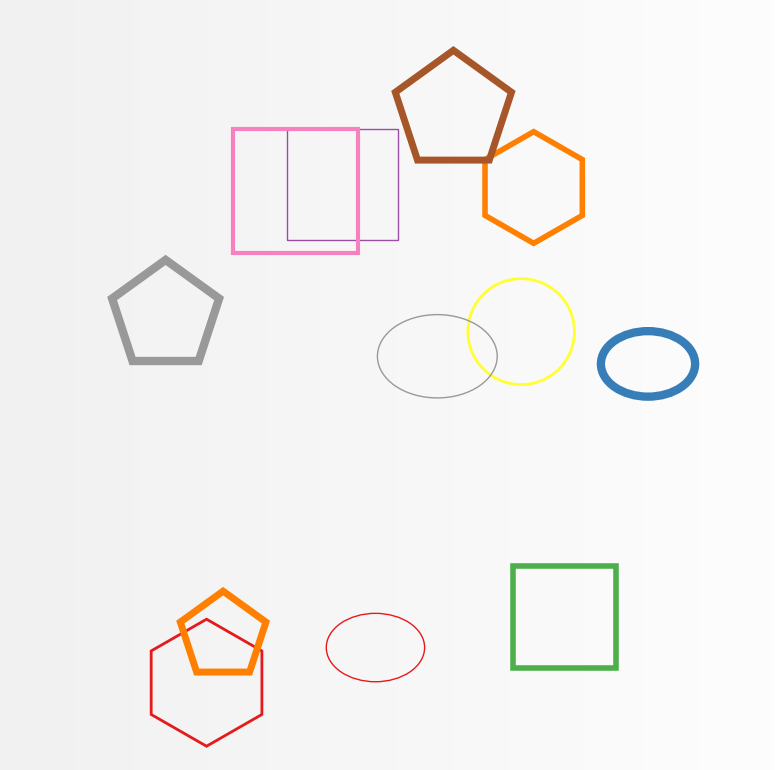[{"shape": "oval", "thickness": 0.5, "radius": 0.32, "center": [0.484, 0.159]}, {"shape": "hexagon", "thickness": 1, "radius": 0.41, "center": [0.267, 0.113]}, {"shape": "oval", "thickness": 3, "radius": 0.3, "center": [0.836, 0.527]}, {"shape": "square", "thickness": 2, "radius": 0.33, "center": [0.728, 0.199]}, {"shape": "square", "thickness": 0.5, "radius": 0.36, "center": [0.442, 0.76]}, {"shape": "hexagon", "thickness": 2, "radius": 0.36, "center": [0.689, 0.756]}, {"shape": "pentagon", "thickness": 2.5, "radius": 0.29, "center": [0.288, 0.174]}, {"shape": "circle", "thickness": 1, "radius": 0.34, "center": [0.672, 0.569]}, {"shape": "pentagon", "thickness": 2.5, "radius": 0.39, "center": [0.585, 0.856]}, {"shape": "square", "thickness": 1.5, "radius": 0.4, "center": [0.381, 0.752]}, {"shape": "oval", "thickness": 0.5, "radius": 0.39, "center": [0.564, 0.537]}, {"shape": "pentagon", "thickness": 3, "radius": 0.36, "center": [0.214, 0.59]}]